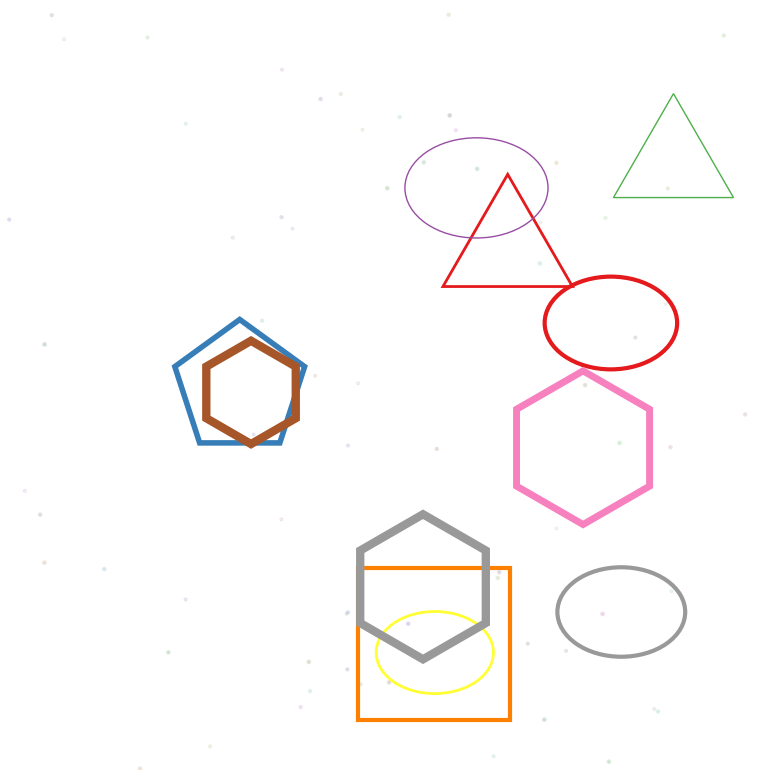[{"shape": "triangle", "thickness": 1, "radius": 0.49, "center": [0.659, 0.676]}, {"shape": "oval", "thickness": 1.5, "radius": 0.43, "center": [0.793, 0.581]}, {"shape": "pentagon", "thickness": 2, "radius": 0.44, "center": [0.311, 0.496]}, {"shape": "triangle", "thickness": 0.5, "radius": 0.45, "center": [0.875, 0.788]}, {"shape": "oval", "thickness": 0.5, "radius": 0.46, "center": [0.619, 0.756]}, {"shape": "square", "thickness": 1.5, "radius": 0.49, "center": [0.563, 0.163]}, {"shape": "oval", "thickness": 1, "radius": 0.38, "center": [0.565, 0.153]}, {"shape": "hexagon", "thickness": 3, "radius": 0.34, "center": [0.326, 0.49]}, {"shape": "hexagon", "thickness": 2.5, "radius": 0.5, "center": [0.757, 0.419]}, {"shape": "hexagon", "thickness": 3, "radius": 0.47, "center": [0.549, 0.238]}, {"shape": "oval", "thickness": 1.5, "radius": 0.41, "center": [0.807, 0.205]}]